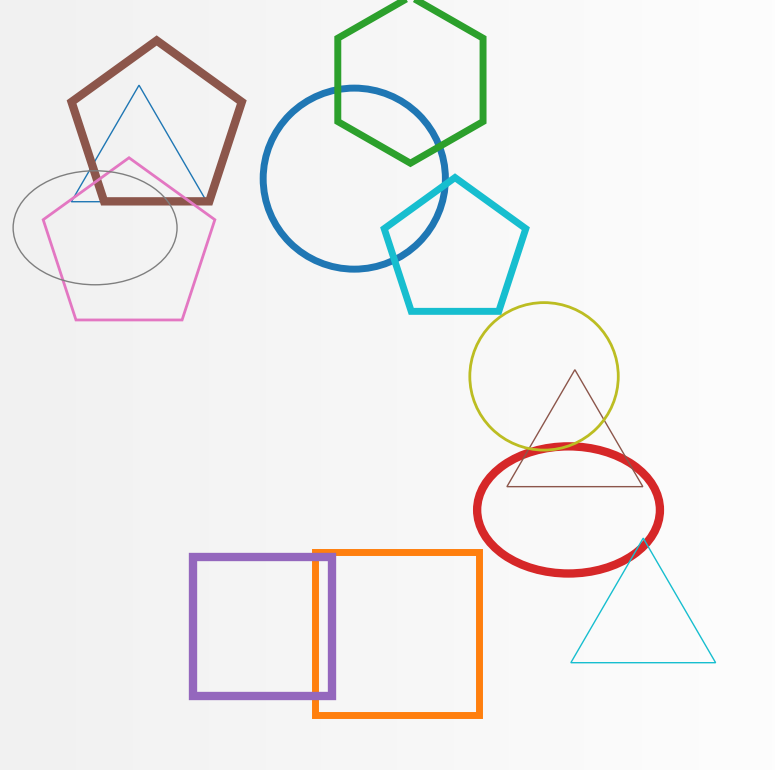[{"shape": "circle", "thickness": 2.5, "radius": 0.59, "center": [0.457, 0.768]}, {"shape": "triangle", "thickness": 0.5, "radius": 0.5, "center": [0.179, 0.788]}, {"shape": "square", "thickness": 2.5, "radius": 0.53, "center": [0.513, 0.178]}, {"shape": "hexagon", "thickness": 2.5, "radius": 0.54, "center": [0.53, 0.896]}, {"shape": "oval", "thickness": 3, "radius": 0.59, "center": [0.734, 0.338]}, {"shape": "square", "thickness": 3, "radius": 0.45, "center": [0.338, 0.187]}, {"shape": "triangle", "thickness": 0.5, "radius": 0.51, "center": [0.742, 0.419]}, {"shape": "pentagon", "thickness": 3, "radius": 0.58, "center": [0.202, 0.832]}, {"shape": "pentagon", "thickness": 1, "radius": 0.58, "center": [0.166, 0.679]}, {"shape": "oval", "thickness": 0.5, "radius": 0.53, "center": [0.123, 0.704]}, {"shape": "circle", "thickness": 1, "radius": 0.48, "center": [0.702, 0.511]}, {"shape": "pentagon", "thickness": 2.5, "radius": 0.48, "center": [0.587, 0.673]}, {"shape": "triangle", "thickness": 0.5, "radius": 0.54, "center": [0.83, 0.193]}]